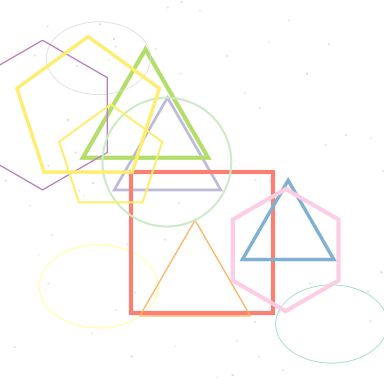[{"shape": "oval", "thickness": 0.5, "radius": 0.73, "center": [0.861, 0.159]}, {"shape": "oval", "thickness": 1, "radius": 0.77, "center": [0.256, 0.256]}, {"shape": "triangle", "thickness": 2, "radius": 0.8, "center": [0.435, 0.587]}, {"shape": "square", "thickness": 3, "radius": 0.92, "center": [0.524, 0.37]}, {"shape": "triangle", "thickness": 2.5, "radius": 0.69, "center": [0.748, 0.394]}, {"shape": "triangle", "thickness": 1, "radius": 0.83, "center": [0.507, 0.262]}, {"shape": "triangle", "thickness": 3, "radius": 0.94, "center": [0.378, 0.684]}, {"shape": "hexagon", "thickness": 3, "radius": 0.79, "center": [0.742, 0.351]}, {"shape": "oval", "thickness": 0.5, "radius": 0.68, "center": [0.256, 0.849]}, {"shape": "hexagon", "thickness": 1, "radius": 0.97, "center": [0.111, 0.701]}, {"shape": "circle", "thickness": 1.5, "radius": 0.84, "center": [0.433, 0.579]}, {"shape": "pentagon", "thickness": 1.5, "radius": 0.7, "center": [0.288, 0.588]}, {"shape": "pentagon", "thickness": 2.5, "radius": 0.97, "center": [0.229, 0.71]}]